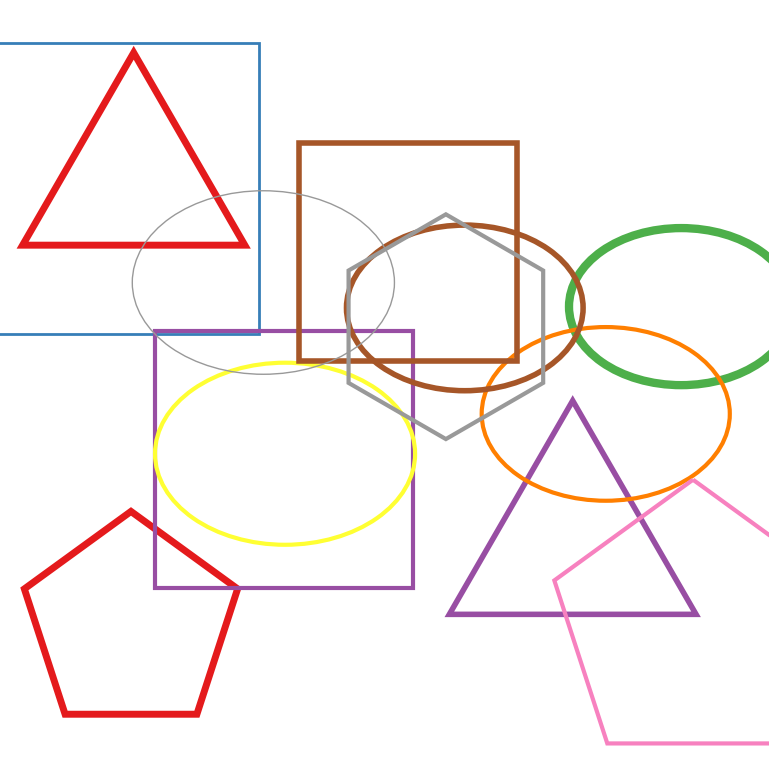[{"shape": "triangle", "thickness": 2.5, "radius": 0.83, "center": [0.174, 0.765]}, {"shape": "pentagon", "thickness": 2.5, "radius": 0.73, "center": [0.17, 0.19]}, {"shape": "square", "thickness": 1, "radius": 0.94, "center": [0.148, 0.755]}, {"shape": "oval", "thickness": 3, "radius": 0.73, "center": [0.885, 0.602]}, {"shape": "triangle", "thickness": 2, "radius": 0.92, "center": [0.744, 0.295]}, {"shape": "square", "thickness": 1.5, "radius": 0.84, "center": [0.369, 0.403]}, {"shape": "oval", "thickness": 1.5, "radius": 0.81, "center": [0.787, 0.462]}, {"shape": "oval", "thickness": 1.5, "radius": 0.84, "center": [0.37, 0.411]}, {"shape": "square", "thickness": 2, "radius": 0.71, "center": [0.53, 0.672]}, {"shape": "oval", "thickness": 2, "radius": 0.77, "center": [0.604, 0.6]}, {"shape": "pentagon", "thickness": 1.5, "radius": 0.95, "center": [0.9, 0.188]}, {"shape": "oval", "thickness": 0.5, "radius": 0.85, "center": [0.342, 0.633]}, {"shape": "hexagon", "thickness": 1.5, "radius": 0.73, "center": [0.579, 0.576]}]